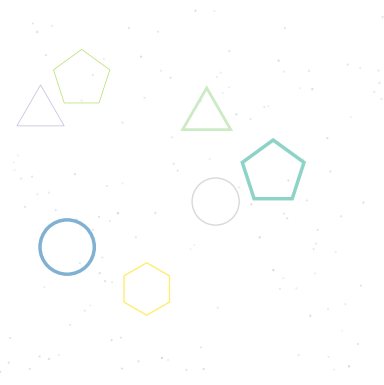[{"shape": "pentagon", "thickness": 2.5, "radius": 0.42, "center": [0.709, 0.552]}, {"shape": "triangle", "thickness": 0.5, "radius": 0.35, "center": [0.105, 0.709]}, {"shape": "circle", "thickness": 2.5, "radius": 0.35, "center": [0.174, 0.358]}, {"shape": "pentagon", "thickness": 0.5, "radius": 0.38, "center": [0.212, 0.795]}, {"shape": "circle", "thickness": 1, "radius": 0.31, "center": [0.56, 0.476]}, {"shape": "triangle", "thickness": 2, "radius": 0.36, "center": [0.537, 0.699]}, {"shape": "hexagon", "thickness": 1, "radius": 0.34, "center": [0.381, 0.249]}]